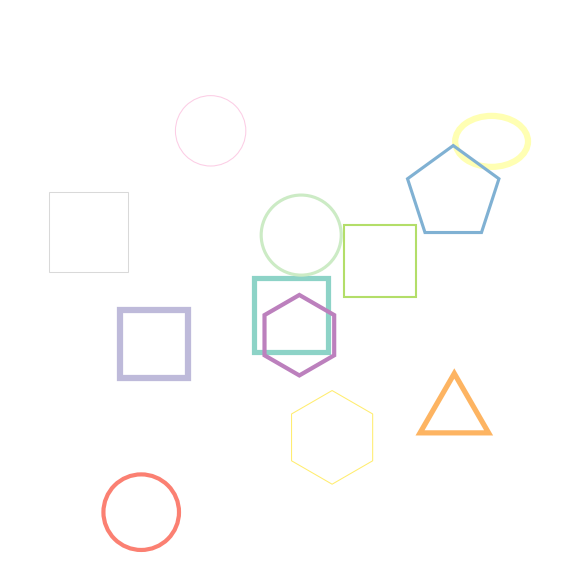[{"shape": "square", "thickness": 2.5, "radius": 0.32, "center": [0.504, 0.454]}, {"shape": "oval", "thickness": 3, "radius": 0.32, "center": [0.851, 0.754]}, {"shape": "square", "thickness": 3, "radius": 0.29, "center": [0.267, 0.403]}, {"shape": "circle", "thickness": 2, "radius": 0.33, "center": [0.245, 0.112]}, {"shape": "pentagon", "thickness": 1.5, "radius": 0.42, "center": [0.785, 0.664]}, {"shape": "triangle", "thickness": 2.5, "radius": 0.34, "center": [0.787, 0.284]}, {"shape": "square", "thickness": 1, "radius": 0.31, "center": [0.658, 0.548]}, {"shape": "circle", "thickness": 0.5, "radius": 0.3, "center": [0.365, 0.773]}, {"shape": "square", "thickness": 0.5, "radius": 0.34, "center": [0.154, 0.597]}, {"shape": "hexagon", "thickness": 2, "radius": 0.35, "center": [0.518, 0.419]}, {"shape": "circle", "thickness": 1.5, "radius": 0.35, "center": [0.522, 0.592]}, {"shape": "hexagon", "thickness": 0.5, "radius": 0.41, "center": [0.575, 0.242]}]